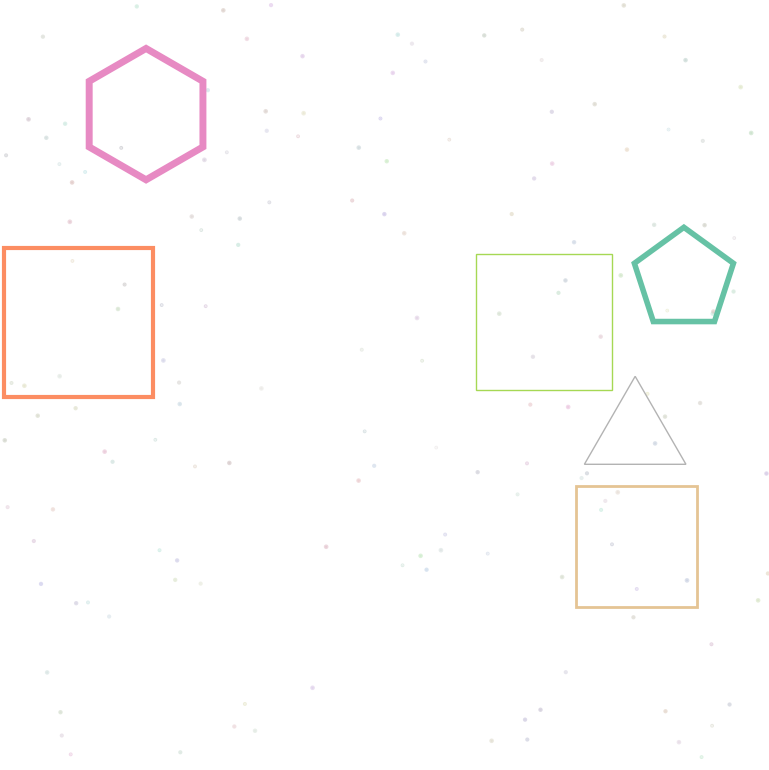[{"shape": "pentagon", "thickness": 2, "radius": 0.34, "center": [0.888, 0.637]}, {"shape": "square", "thickness": 1.5, "radius": 0.48, "center": [0.102, 0.581]}, {"shape": "hexagon", "thickness": 2.5, "radius": 0.43, "center": [0.19, 0.852]}, {"shape": "square", "thickness": 0.5, "radius": 0.44, "center": [0.706, 0.581]}, {"shape": "square", "thickness": 1, "radius": 0.39, "center": [0.827, 0.29]}, {"shape": "triangle", "thickness": 0.5, "radius": 0.38, "center": [0.825, 0.435]}]